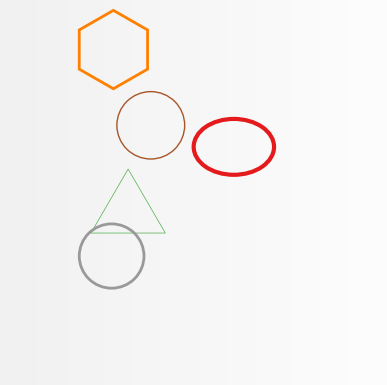[{"shape": "oval", "thickness": 3, "radius": 0.52, "center": [0.604, 0.619]}, {"shape": "triangle", "thickness": 0.5, "radius": 0.55, "center": [0.331, 0.45]}, {"shape": "hexagon", "thickness": 2, "radius": 0.51, "center": [0.293, 0.871]}, {"shape": "circle", "thickness": 1, "radius": 0.44, "center": [0.389, 0.675]}, {"shape": "circle", "thickness": 2, "radius": 0.42, "center": [0.288, 0.335]}]